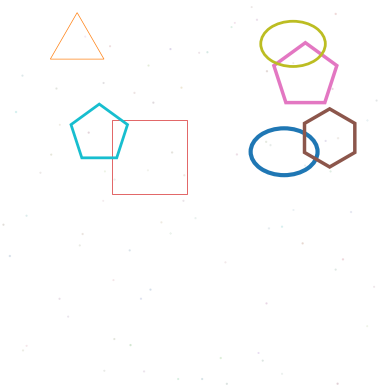[{"shape": "oval", "thickness": 3, "radius": 0.43, "center": [0.738, 0.606]}, {"shape": "triangle", "thickness": 0.5, "radius": 0.4, "center": [0.2, 0.887]}, {"shape": "square", "thickness": 0.5, "radius": 0.48, "center": [0.388, 0.592]}, {"shape": "hexagon", "thickness": 2.5, "radius": 0.38, "center": [0.856, 0.642]}, {"shape": "pentagon", "thickness": 2.5, "radius": 0.43, "center": [0.793, 0.803]}, {"shape": "oval", "thickness": 2, "radius": 0.42, "center": [0.761, 0.886]}, {"shape": "pentagon", "thickness": 2, "radius": 0.39, "center": [0.258, 0.652]}]